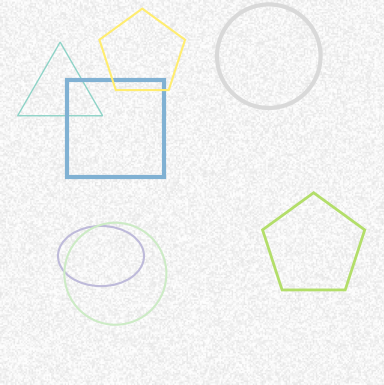[{"shape": "triangle", "thickness": 1, "radius": 0.64, "center": [0.156, 0.763]}, {"shape": "oval", "thickness": 1.5, "radius": 0.56, "center": [0.262, 0.335]}, {"shape": "square", "thickness": 3, "radius": 0.63, "center": [0.299, 0.667]}, {"shape": "pentagon", "thickness": 2, "radius": 0.7, "center": [0.815, 0.36]}, {"shape": "circle", "thickness": 3, "radius": 0.67, "center": [0.698, 0.854]}, {"shape": "circle", "thickness": 1.5, "radius": 0.66, "center": [0.3, 0.289]}, {"shape": "pentagon", "thickness": 1.5, "radius": 0.58, "center": [0.369, 0.861]}]